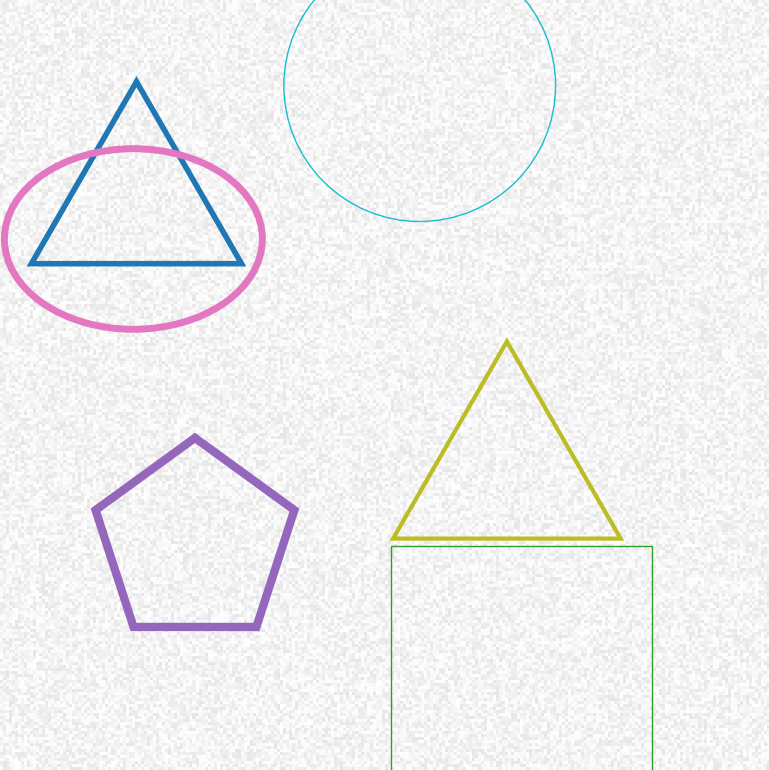[{"shape": "triangle", "thickness": 2, "radius": 0.79, "center": [0.177, 0.736]}, {"shape": "square", "thickness": 0.5, "radius": 0.85, "center": [0.677, 0.121]}, {"shape": "pentagon", "thickness": 3, "radius": 0.68, "center": [0.253, 0.296]}, {"shape": "oval", "thickness": 2.5, "radius": 0.84, "center": [0.173, 0.69]}, {"shape": "triangle", "thickness": 1.5, "radius": 0.85, "center": [0.658, 0.386]}, {"shape": "circle", "thickness": 0.5, "radius": 0.88, "center": [0.545, 0.889]}]